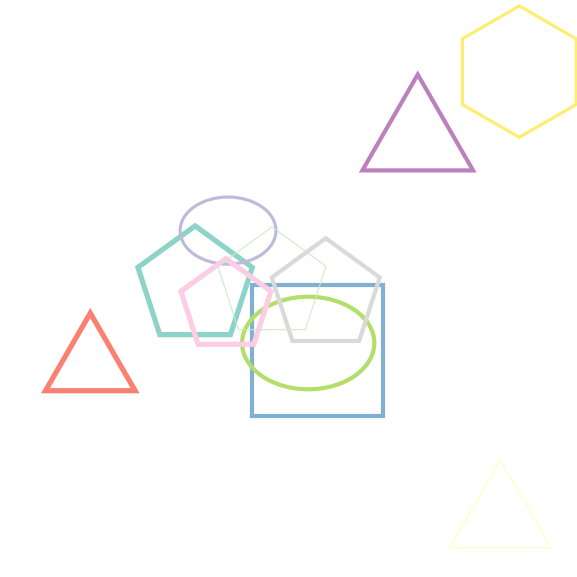[{"shape": "pentagon", "thickness": 2.5, "radius": 0.52, "center": [0.338, 0.504]}, {"shape": "triangle", "thickness": 0.5, "radius": 0.51, "center": [0.867, 0.101]}, {"shape": "oval", "thickness": 1.5, "radius": 0.41, "center": [0.395, 0.6]}, {"shape": "triangle", "thickness": 2.5, "radius": 0.45, "center": [0.156, 0.367]}, {"shape": "square", "thickness": 2, "radius": 0.57, "center": [0.549, 0.393]}, {"shape": "oval", "thickness": 2, "radius": 0.57, "center": [0.534, 0.405]}, {"shape": "pentagon", "thickness": 2.5, "radius": 0.41, "center": [0.391, 0.469]}, {"shape": "pentagon", "thickness": 2, "radius": 0.49, "center": [0.564, 0.488]}, {"shape": "triangle", "thickness": 2, "radius": 0.55, "center": [0.723, 0.759]}, {"shape": "pentagon", "thickness": 0.5, "radius": 0.49, "center": [0.471, 0.508]}, {"shape": "hexagon", "thickness": 1.5, "radius": 0.57, "center": [0.899, 0.875]}]